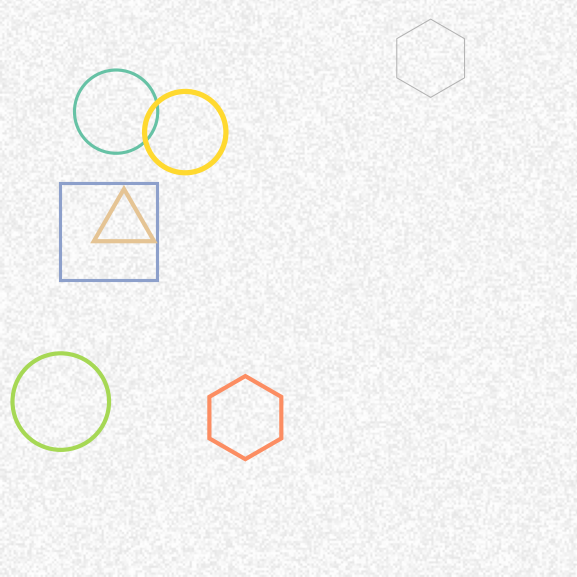[{"shape": "circle", "thickness": 1.5, "radius": 0.36, "center": [0.201, 0.806]}, {"shape": "hexagon", "thickness": 2, "radius": 0.36, "center": [0.425, 0.276]}, {"shape": "square", "thickness": 1.5, "radius": 0.42, "center": [0.187, 0.598]}, {"shape": "circle", "thickness": 2, "radius": 0.42, "center": [0.105, 0.304]}, {"shape": "circle", "thickness": 2.5, "radius": 0.35, "center": [0.321, 0.77]}, {"shape": "triangle", "thickness": 2, "radius": 0.3, "center": [0.215, 0.612]}, {"shape": "hexagon", "thickness": 0.5, "radius": 0.34, "center": [0.746, 0.898]}]